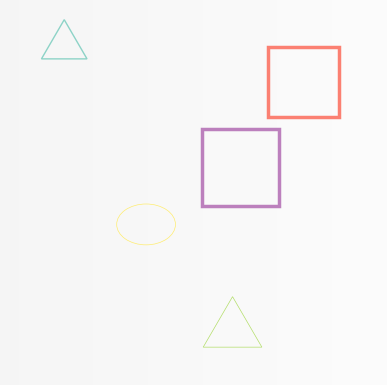[{"shape": "triangle", "thickness": 1, "radius": 0.34, "center": [0.166, 0.881]}, {"shape": "square", "thickness": 2.5, "radius": 0.46, "center": [0.782, 0.787]}, {"shape": "triangle", "thickness": 0.5, "radius": 0.44, "center": [0.6, 0.142]}, {"shape": "square", "thickness": 2.5, "radius": 0.5, "center": [0.621, 0.565]}, {"shape": "oval", "thickness": 0.5, "radius": 0.38, "center": [0.377, 0.417]}]